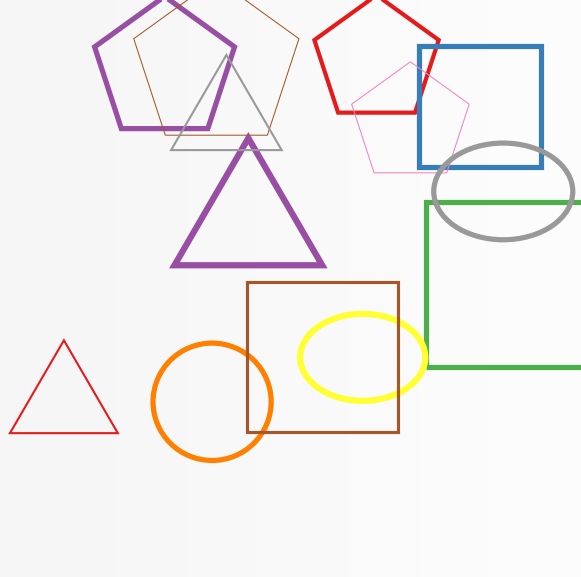[{"shape": "triangle", "thickness": 1, "radius": 0.54, "center": [0.11, 0.303]}, {"shape": "pentagon", "thickness": 2, "radius": 0.56, "center": [0.648, 0.895]}, {"shape": "square", "thickness": 2.5, "radius": 0.52, "center": [0.826, 0.814]}, {"shape": "square", "thickness": 2.5, "radius": 0.71, "center": [0.875, 0.507]}, {"shape": "pentagon", "thickness": 2.5, "radius": 0.63, "center": [0.283, 0.879]}, {"shape": "triangle", "thickness": 3, "radius": 0.73, "center": [0.427, 0.613]}, {"shape": "circle", "thickness": 2.5, "radius": 0.51, "center": [0.365, 0.303]}, {"shape": "oval", "thickness": 3, "radius": 0.54, "center": [0.624, 0.38]}, {"shape": "pentagon", "thickness": 0.5, "radius": 0.75, "center": [0.372, 0.886]}, {"shape": "square", "thickness": 1.5, "radius": 0.65, "center": [0.555, 0.381]}, {"shape": "pentagon", "thickness": 0.5, "radius": 0.53, "center": [0.706, 0.786]}, {"shape": "oval", "thickness": 2.5, "radius": 0.6, "center": [0.866, 0.668]}, {"shape": "triangle", "thickness": 1, "radius": 0.55, "center": [0.389, 0.794]}]